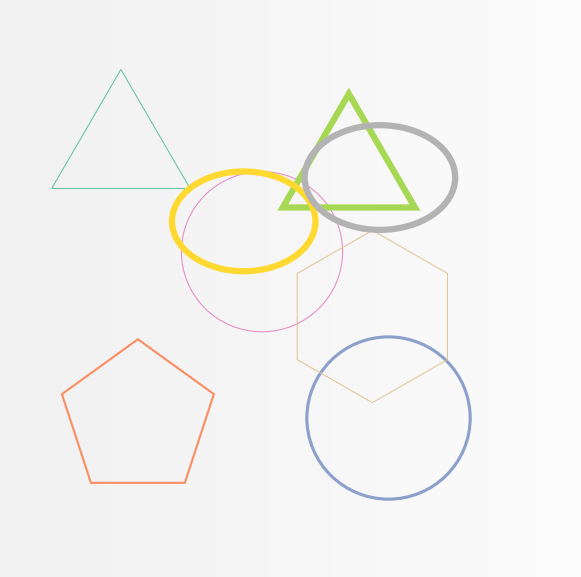[{"shape": "triangle", "thickness": 0.5, "radius": 0.69, "center": [0.208, 0.741]}, {"shape": "pentagon", "thickness": 1, "radius": 0.69, "center": [0.237, 0.274]}, {"shape": "circle", "thickness": 1.5, "radius": 0.7, "center": [0.668, 0.275]}, {"shape": "circle", "thickness": 0.5, "radius": 0.69, "center": [0.451, 0.563]}, {"shape": "triangle", "thickness": 3, "radius": 0.66, "center": [0.6, 0.705]}, {"shape": "oval", "thickness": 3, "radius": 0.62, "center": [0.419, 0.616]}, {"shape": "hexagon", "thickness": 0.5, "radius": 0.75, "center": [0.641, 0.451]}, {"shape": "oval", "thickness": 3, "radius": 0.65, "center": [0.654, 0.692]}]